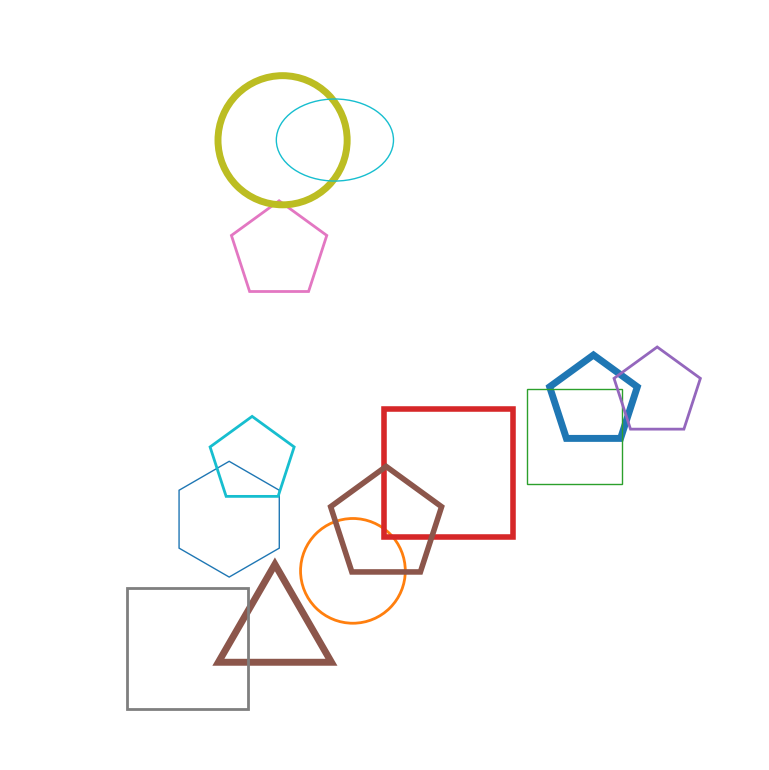[{"shape": "pentagon", "thickness": 2.5, "radius": 0.3, "center": [0.771, 0.479]}, {"shape": "hexagon", "thickness": 0.5, "radius": 0.38, "center": [0.298, 0.326]}, {"shape": "circle", "thickness": 1, "radius": 0.34, "center": [0.458, 0.259]}, {"shape": "square", "thickness": 0.5, "radius": 0.31, "center": [0.747, 0.434]}, {"shape": "square", "thickness": 2, "radius": 0.42, "center": [0.583, 0.386]}, {"shape": "pentagon", "thickness": 1, "radius": 0.29, "center": [0.854, 0.49]}, {"shape": "triangle", "thickness": 2.5, "radius": 0.42, "center": [0.357, 0.182]}, {"shape": "pentagon", "thickness": 2, "radius": 0.38, "center": [0.501, 0.318]}, {"shape": "pentagon", "thickness": 1, "radius": 0.33, "center": [0.362, 0.674]}, {"shape": "square", "thickness": 1, "radius": 0.39, "center": [0.243, 0.158]}, {"shape": "circle", "thickness": 2.5, "radius": 0.42, "center": [0.367, 0.818]}, {"shape": "oval", "thickness": 0.5, "radius": 0.38, "center": [0.435, 0.818]}, {"shape": "pentagon", "thickness": 1, "radius": 0.29, "center": [0.327, 0.402]}]